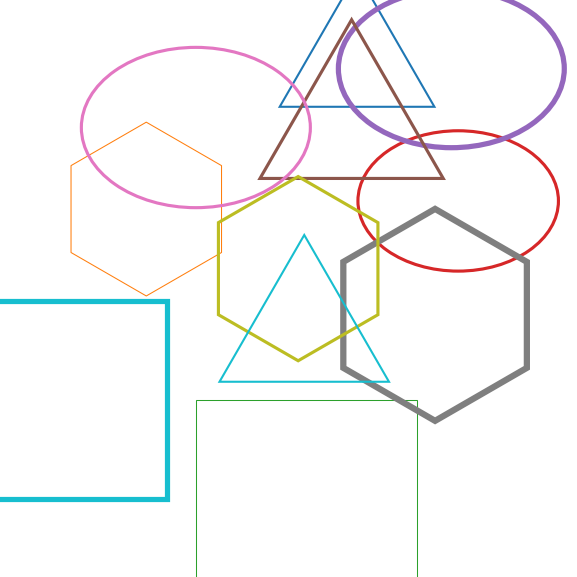[{"shape": "triangle", "thickness": 1, "radius": 0.77, "center": [0.618, 0.892]}, {"shape": "hexagon", "thickness": 0.5, "radius": 0.75, "center": [0.253, 0.637]}, {"shape": "square", "thickness": 0.5, "radius": 0.96, "center": [0.531, 0.115]}, {"shape": "oval", "thickness": 1.5, "radius": 0.87, "center": [0.793, 0.651]}, {"shape": "oval", "thickness": 2.5, "radius": 0.98, "center": [0.782, 0.88]}, {"shape": "triangle", "thickness": 1.5, "radius": 0.92, "center": [0.609, 0.782]}, {"shape": "oval", "thickness": 1.5, "radius": 0.99, "center": [0.339, 0.778]}, {"shape": "hexagon", "thickness": 3, "radius": 0.92, "center": [0.753, 0.454]}, {"shape": "hexagon", "thickness": 1.5, "radius": 0.8, "center": [0.516, 0.534]}, {"shape": "triangle", "thickness": 1, "radius": 0.85, "center": [0.527, 0.423]}, {"shape": "square", "thickness": 2.5, "radius": 0.86, "center": [0.117, 0.307]}]